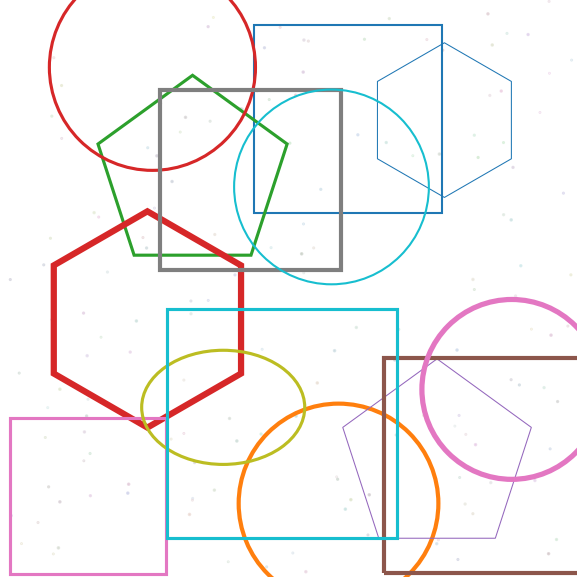[{"shape": "hexagon", "thickness": 0.5, "radius": 0.67, "center": [0.77, 0.791]}, {"shape": "square", "thickness": 1, "radius": 0.82, "center": [0.603, 0.793]}, {"shape": "circle", "thickness": 2, "radius": 0.86, "center": [0.586, 0.127]}, {"shape": "pentagon", "thickness": 1.5, "radius": 0.86, "center": [0.333, 0.697]}, {"shape": "circle", "thickness": 1.5, "radius": 0.89, "center": [0.264, 0.883]}, {"shape": "hexagon", "thickness": 3, "radius": 0.94, "center": [0.255, 0.446]}, {"shape": "pentagon", "thickness": 0.5, "radius": 0.86, "center": [0.757, 0.206]}, {"shape": "square", "thickness": 2, "radius": 0.93, "center": [0.851, 0.193]}, {"shape": "circle", "thickness": 2.5, "radius": 0.78, "center": [0.886, 0.325]}, {"shape": "square", "thickness": 1.5, "radius": 0.67, "center": [0.153, 0.141]}, {"shape": "square", "thickness": 2, "radius": 0.78, "center": [0.434, 0.687]}, {"shape": "oval", "thickness": 1.5, "radius": 0.71, "center": [0.387, 0.294]}, {"shape": "square", "thickness": 1.5, "radius": 1.0, "center": [0.488, 0.266]}, {"shape": "circle", "thickness": 1, "radius": 0.84, "center": [0.574, 0.675]}]